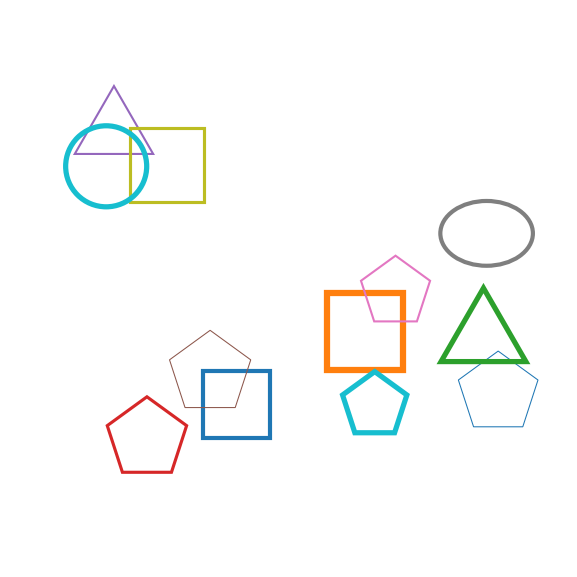[{"shape": "square", "thickness": 2, "radius": 0.29, "center": [0.409, 0.298]}, {"shape": "pentagon", "thickness": 0.5, "radius": 0.36, "center": [0.863, 0.319]}, {"shape": "square", "thickness": 3, "radius": 0.33, "center": [0.632, 0.426]}, {"shape": "triangle", "thickness": 2.5, "radius": 0.42, "center": [0.837, 0.415]}, {"shape": "pentagon", "thickness": 1.5, "radius": 0.36, "center": [0.254, 0.24]}, {"shape": "triangle", "thickness": 1, "radius": 0.39, "center": [0.197, 0.772]}, {"shape": "pentagon", "thickness": 0.5, "radius": 0.37, "center": [0.364, 0.353]}, {"shape": "pentagon", "thickness": 1, "radius": 0.31, "center": [0.685, 0.493]}, {"shape": "oval", "thickness": 2, "radius": 0.4, "center": [0.843, 0.595]}, {"shape": "square", "thickness": 1.5, "radius": 0.32, "center": [0.289, 0.713]}, {"shape": "pentagon", "thickness": 2.5, "radius": 0.29, "center": [0.649, 0.297]}, {"shape": "circle", "thickness": 2.5, "radius": 0.35, "center": [0.184, 0.711]}]